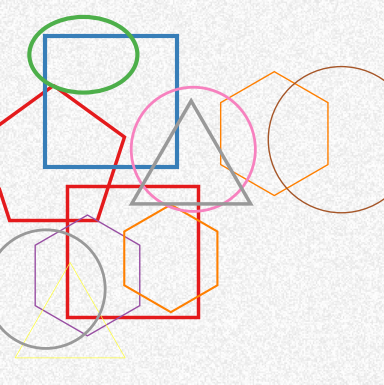[{"shape": "square", "thickness": 2.5, "radius": 0.85, "center": [0.344, 0.347]}, {"shape": "pentagon", "thickness": 2.5, "radius": 0.97, "center": [0.139, 0.584]}, {"shape": "square", "thickness": 3, "radius": 0.85, "center": [0.288, 0.736]}, {"shape": "oval", "thickness": 3, "radius": 0.7, "center": [0.217, 0.858]}, {"shape": "hexagon", "thickness": 1, "radius": 0.78, "center": [0.227, 0.285]}, {"shape": "hexagon", "thickness": 1.5, "radius": 0.7, "center": [0.444, 0.329]}, {"shape": "hexagon", "thickness": 1, "radius": 0.8, "center": [0.712, 0.653]}, {"shape": "triangle", "thickness": 0.5, "radius": 0.83, "center": [0.182, 0.153]}, {"shape": "circle", "thickness": 1, "radius": 0.95, "center": [0.887, 0.637]}, {"shape": "circle", "thickness": 2, "radius": 0.81, "center": [0.502, 0.612]}, {"shape": "triangle", "thickness": 2.5, "radius": 0.89, "center": [0.496, 0.56]}, {"shape": "circle", "thickness": 2, "radius": 0.77, "center": [0.119, 0.249]}]